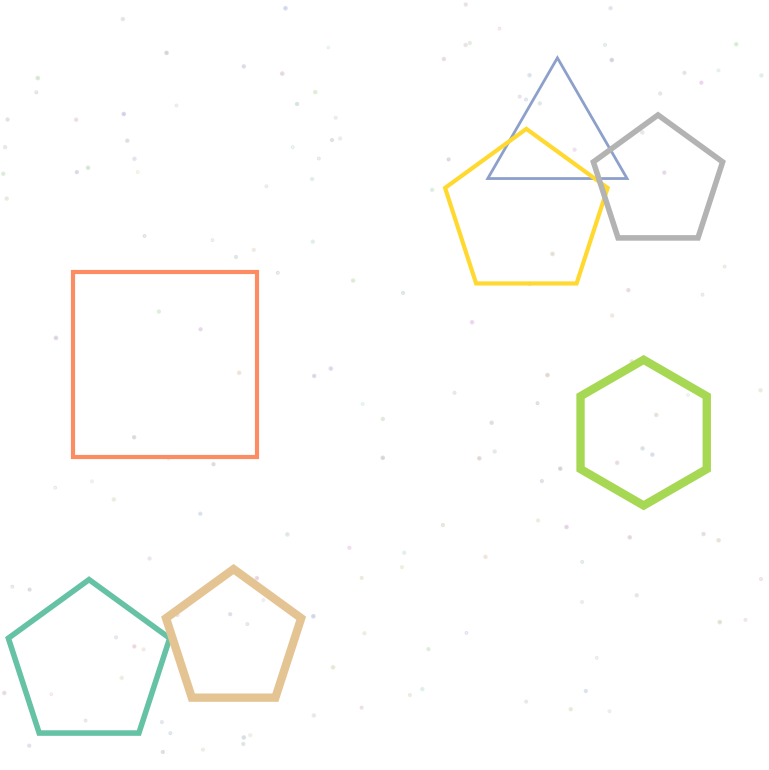[{"shape": "pentagon", "thickness": 2, "radius": 0.55, "center": [0.116, 0.137]}, {"shape": "square", "thickness": 1.5, "radius": 0.6, "center": [0.214, 0.527]}, {"shape": "triangle", "thickness": 1, "radius": 0.52, "center": [0.724, 0.82]}, {"shape": "hexagon", "thickness": 3, "radius": 0.47, "center": [0.836, 0.438]}, {"shape": "pentagon", "thickness": 1.5, "radius": 0.55, "center": [0.684, 0.722]}, {"shape": "pentagon", "thickness": 3, "radius": 0.46, "center": [0.303, 0.169]}, {"shape": "pentagon", "thickness": 2, "radius": 0.44, "center": [0.855, 0.762]}]